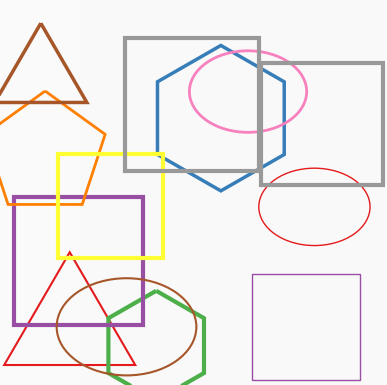[{"shape": "triangle", "thickness": 1.5, "radius": 0.98, "center": [0.18, 0.15]}, {"shape": "oval", "thickness": 1, "radius": 0.72, "center": [0.811, 0.463]}, {"shape": "hexagon", "thickness": 2.5, "radius": 0.94, "center": [0.57, 0.693]}, {"shape": "hexagon", "thickness": 3, "radius": 0.71, "center": [0.403, 0.102]}, {"shape": "square", "thickness": 1, "radius": 0.69, "center": [0.79, 0.151]}, {"shape": "square", "thickness": 3, "radius": 0.83, "center": [0.203, 0.321]}, {"shape": "pentagon", "thickness": 2, "radius": 0.81, "center": [0.117, 0.601]}, {"shape": "square", "thickness": 3, "radius": 0.68, "center": [0.285, 0.465]}, {"shape": "oval", "thickness": 1.5, "radius": 0.9, "center": [0.326, 0.151]}, {"shape": "triangle", "thickness": 2.5, "radius": 0.69, "center": [0.105, 0.802]}, {"shape": "oval", "thickness": 2, "radius": 0.76, "center": [0.64, 0.762]}, {"shape": "square", "thickness": 3, "radius": 0.79, "center": [0.831, 0.678]}, {"shape": "square", "thickness": 3, "radius": 0.86, "center": [0.496, 0.729]}]